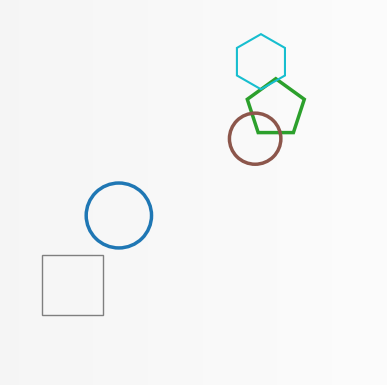[{"shape": "circle", "thickness": 2.5, "radius": 0.42, "center": [0.307, 0.44]}, {"shape": "pentagon", "thickness": 2.5, "radius": 0.39, "center": [0.712, 0.718]}, {"shape": "circle", "thickness": 2.5, "radius": 0.33, "center": [0.658, 0.64]}, {"shape": "square", "thickness": 1, "radius": 0.39, "center": [0.187, 0.261]}, {"shape": "hexagon", "thickness": 1.5, "radius": 0.36, "center": [0.673, 0.84]}]